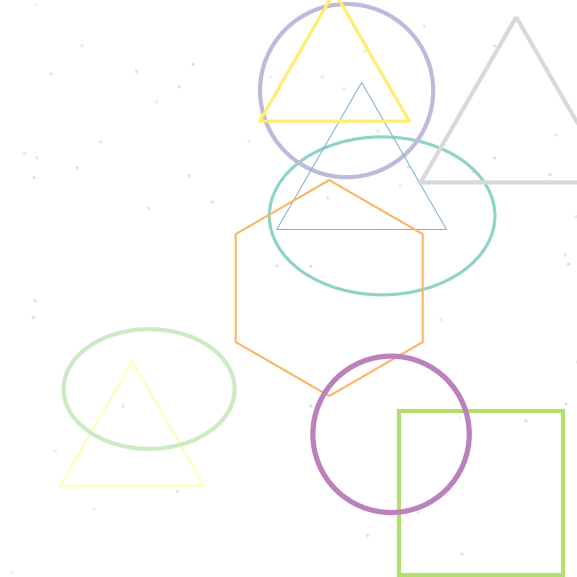[{"shape": "oval", "thickness": 1.5, "radius": 0.98, "center": [0.662, 0.625]}, {"shape": "triangle", "thickness": 1, "radius": 0.72, "center": [0.229, 0.229]}, {"shape": "circle", "thickness": 2, "radius": 0.75, "center": [0.6, 0.842]}, {"shape": "triangle", "thickness": 0.5, "radius": 0.85, "center": [0.626, 0.687]}, {"shape": "hexagon", "thickness": 1, "radius": 0.93, "center": [0.57, 0.5]}, {"shape": "square", "thickness": 2, "radius": 0.71, "center": [0.833, 0.146]}, {"shape": "triangle", "thickness": 2, "radius": 0.95, "center": [0.894, 0.779]}, {"shape": "circle", "thickness": 2.5, "radius": 0.68, "center": [0.677, 0.247]}, {"shape": "oval", "thickness": 2, "radius": 0.74, "center": [0.258, 0.326]}, {"shape": "triangle", "thickness": 1.5, "radius": 0.75, "center": [0.579, 0.864]}]